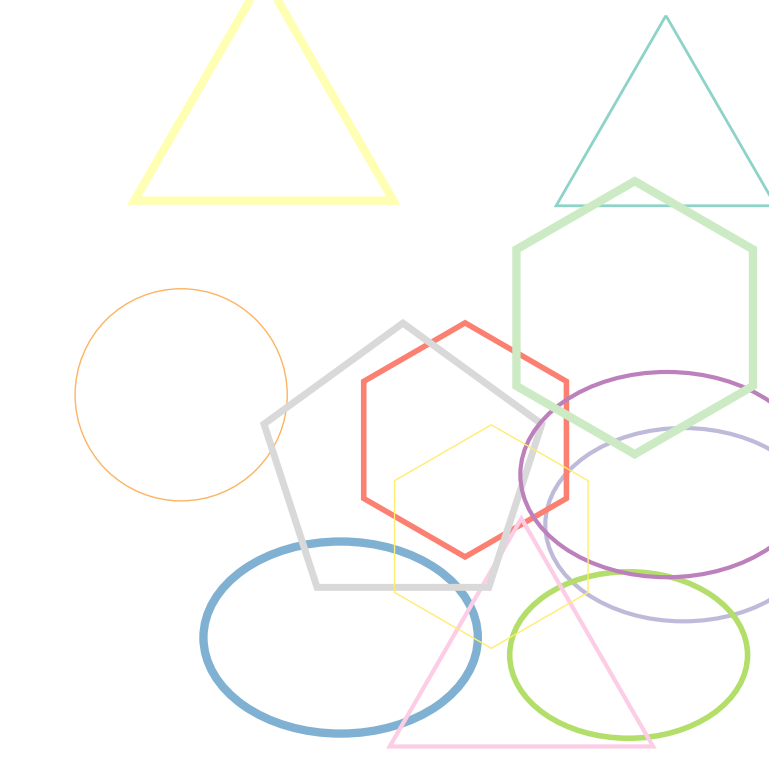[{"shape": "triangle", "thickness": 1, "radius": 0.82, "center": [0.865, 0.815]}, {"shape": "triangle", "thickness": 3, "radius": 0.97, "center": [0.343, 0.837]}, {"shape": "oval", "thickness": 1.5, "radius": 0.9, "center": [0.888, 0.319]}, {"shape": "hexagon", "thickness": 2, "radius": 0.76, "center": [0.604, 0.429]}, {"shape": "oval", "thickness": 3, "radius": 0.89, "center": [0.442, 0.172]}, {"shape": "circle", "thickness": 0.5, "radius": 0.69, "center": [0.235, 0.487]}, {"shape": "oval", "thickness": 2, "radius": 0.77, "center": [0.816, 0.149]}, {"shape": "triangle", "thickness": 1.5, "radius": 0.99, "center": [0.677, 0.129]}, {"shape": "pentagon", "thickness": 2.5, "radius": 0.95, "center": [0.523, 0.391]}, {"shape": "oval", "thickness": 1.5, "radius": 0.95, "center": [0.866, 0.384]}, {"shape": "hexagon", "thickness": 3, "radius": 0.89, "center": [0.824, 0.587]}, {"shape": "hexagon", "thickness": 0.5, "radius": 0.73, "center": [0.638, 0.303]}]